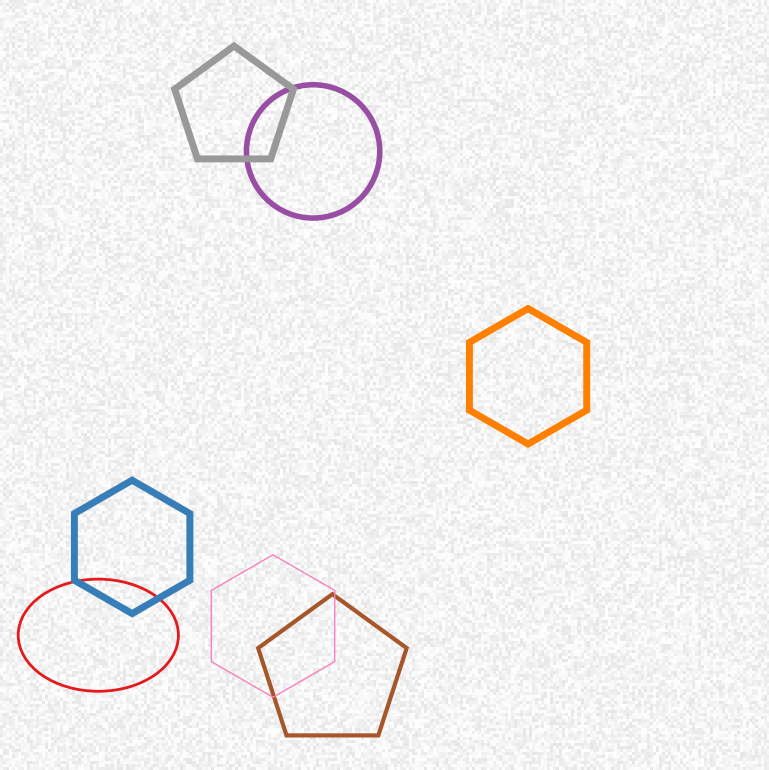[{"shape": "oval", "thickness": 1, "radius": 0.52, "center": [0.128, 0.175]}, {"shape": "hexagon", "thickness": 2.5, "radius": 0.43, "center": [0.172, 0.29]}, {"shape": "circle", "thickness": 2, "radius": 0.43, "center": [0.407, 0.803]}, {"shape": "hexagon", "thickness": 2.5, "radius": 0.44, "center": [0.686, 0.511]}, {"shape": "pentagon", "thickness": 1.5, "radius": 0.51, "center": [0.432, 0.127]}, {"shape": "hexagon", "thickness": 0.5, "radius": 0.46, "center": [0.355, 0.187]}, {"shape": "pentagon", "thickness": 2.5, "radius": 0.41, "center": [0.304, 0.859]}]